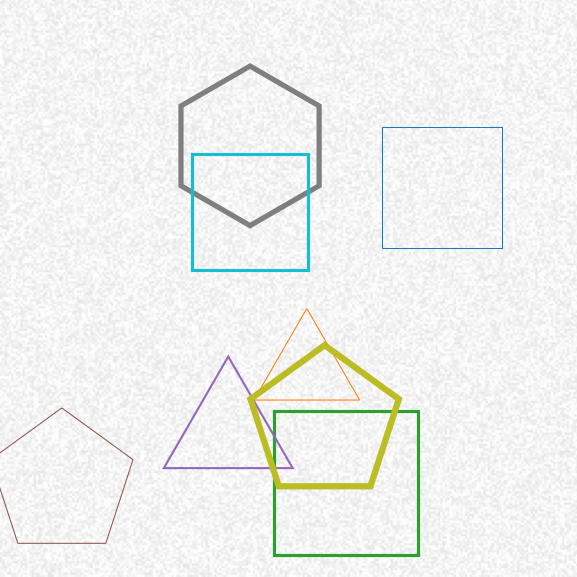[{"shape": "square", "thickness": 0.5, "radius": 0.52, "center": [0.765, 0.675]}, {"shape": "triangle", "thickness": 0.5, "radius": 0.53, "center": [0.531, 0.359]}, {"shape": "square", "thickness": 1.5, "radius": 0.62, "center": [0.599, 0.162]}, {"shape": "triangle", "thickness": 1, "radius": 0.64, "center": [0.395, 0.253]}, {"shape": "pentagon", "thickness": 0.5, "radius": 0.65, "center": [0.107, 0.163]}, {"shape": "hexagon", "thickness": 2.5, "radius": 0.69, "center": [0.433, 0.747]}, {"shape": "pentagon", "thickness": 3, "radius": 0.68, "center": [0.562, 0.266]}, {"shape": "square", "thickness": 1.5, "radius": 0.5, "center": [0.433, 0.632]}]